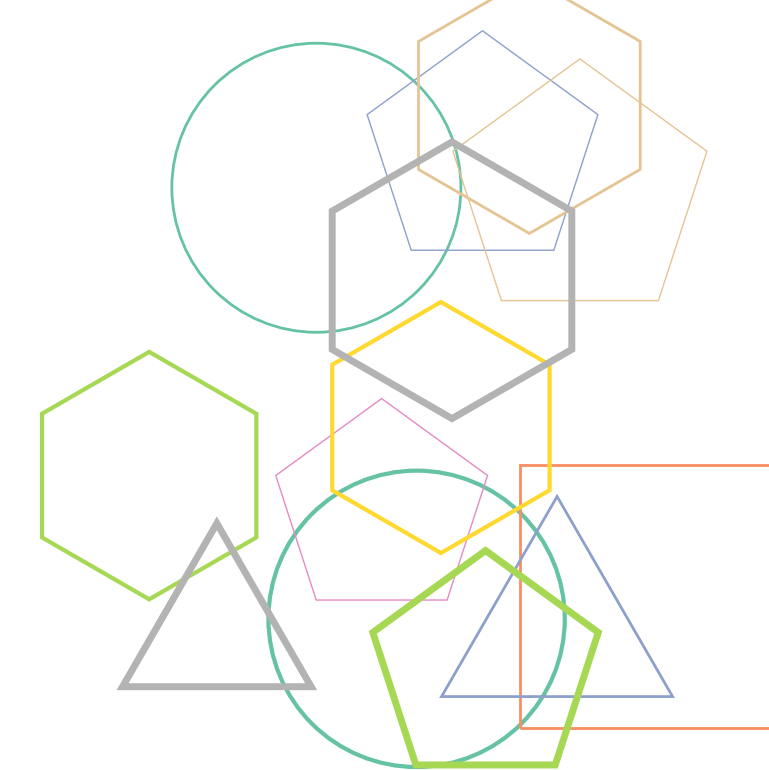[{"shape": "circle", "thickness": 1, "radius": 0.94, "center": [0.411, 0.756]}, {"shape": "circle", "thickness": 1.5, "radius": 0.96, "center": [0.541, 0.196]}, {"shape": "square", "thickness": 1, "radius": 0.85, "center": [0.846, 0.225]}, {"shape": "pentagon", "thickness": 0.5, "radius": 0.79, "center": [0.627, 0.802]}, {"shape": "triangle", "thickness": 1, "radius": 0.87, "center": [0.723, 0.182]}, {"shape": "pentagon", "thickness": 0.5, "radius": 0.72, "center": [0.496, 0.338]}, {"shape": "hexagon", "thickness": 1.5, "radius": 0.8, "center": [0.194, 0.382]}, {"shape": "pentagon", "thickness": 2.5, "radius": 0.77, "center": [0.631, 0.131]}, {"shape": "hexagon", "thickness": 1.5, "radius": 0.81, "center": [0.573, 0.445]}, {"shape": "pentagon", "thickness": 0.5, "radius": 0.87, "center": [0.753, 0.75]}, {"shape": "hexagon", "thickness": 1, "radius": 0.83, "center": [0.687, 0.863]}, {"shape": "hexagon", "thickness": 2.5, "radius": 0.9, "center": [0.587, 0.636]}, {"shape": "triangle", "thickness": 2.5, "radius": 0.71, "center": [0.282, 0.179]}]